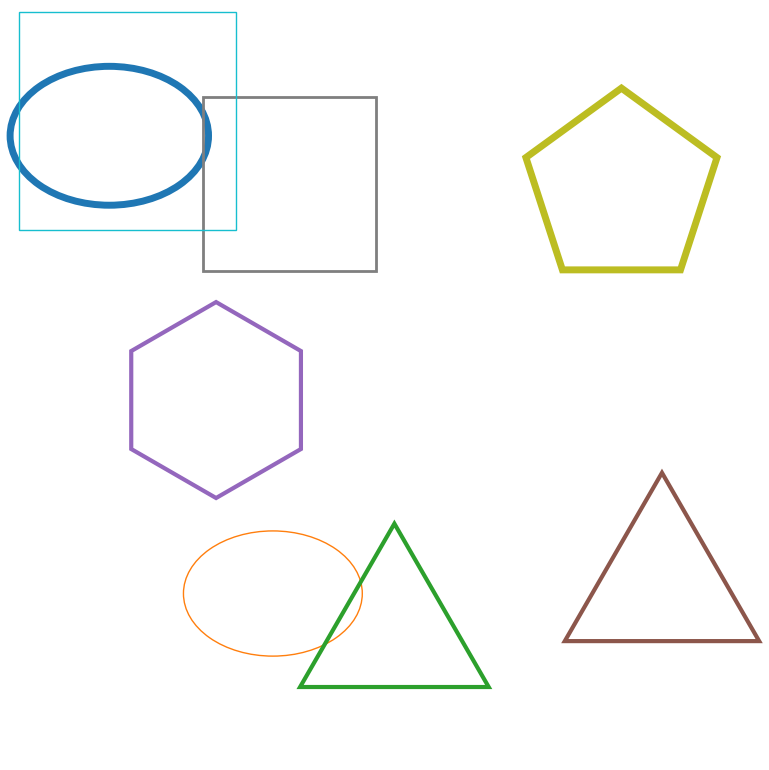[{"shape": "oval", "thickness": 2.5, "radius": 0.64, "center": [0.142, 0.824]}, {"shape": "oval", "thickness": 0.5, "radius": 0.58, "center": [0.354, 0.229]}, {"shape": "triangle", "thickness": 1.5, "radius": 0.71, "center": [0.512, 0.178]}, {"shape": "hexagon", "thickness": 1.5, "radius": 0.64, "center": [0.281, 0.48]}, {"shape": "triangle", "thickness": 1.5, "radius": 0.73, "center": [0.86, 0.24]}, {"shape": "square", "thickness": 1, "radius": 0.56, "center": [0.376, 0.761]}, {"shape": "pentagon", "thickness": 2.5, "radius": 0.65, "center": [0.807, 0.755]}, {"shape": "square", "thickness": 0.5, "radius": 0.71, "center": [0.166, 0.842]}]